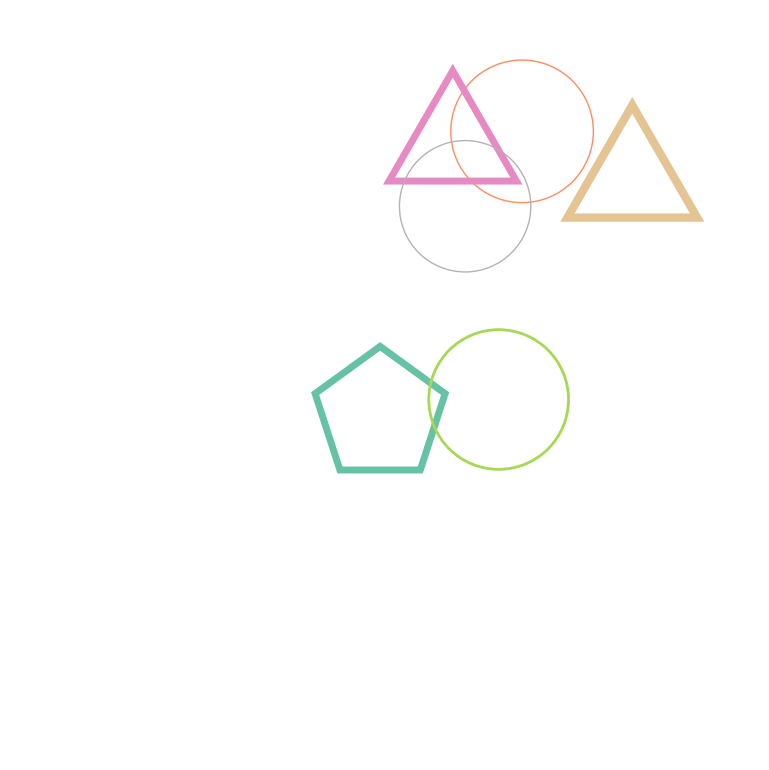[{"shape": "pentagon", "thickness": 2.5, "radius": 0.44, "center": [0.494, 0.461]}, {"shape": "circle", "thickness": 0.5, "radius": 0.46, "center": [0.678, 0.829]}, {"shape": "triangle", "thickness": 2.5, "radius": 0.48, "center": [0.588, 0.813]}, {"shape": "circle", "thickness": 1, "radius": 0.45, "center": [0.648, 0.481]}, {"shape": "triangle", "thickness": 3, "radius": 0.49, "center": [0.821, 0.766]}, {"shape": "circle", "thickness": 0.5, "radius": 0.43, "center": [0.604, 0.732]}]